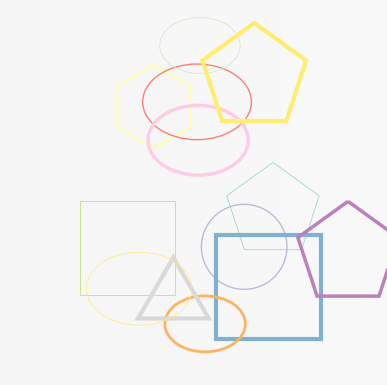[{"shape": "pentagon", "thickness": 0.5, "radius": 0.63, "center": [0.704, 0.453]}, {"shape": "hexagon", "thickness": 1.5, "radius": 0.54, "center": [0.397, 0.723]}, {"shape": "circle", "thickness": 1, "radius": 0.55, "center": [0.63, 0.359]}, {"shape": "oval", "thickness": 1, "radius": 0.7, "center": [0.509, 0.735]}, {"shape": "square", "thickness": 3, "radius": 0.68, "center": [0.694, 0.255]}, {"shape": "oval", "thickness": 2, "radius": 0.52, "center": [0.529, 0.159]}, {"shape": "square", "thickness": 0.5, "radius": 0.61, "center": [0.33, 0.356]}, {"shape": "oval", "thickness": 2.5, "radius": 0.65, "center": [0.511, 0.636]}, {"shape": "triangle", "thickness": 3, "radius": 0.53, "center": [0.447, 0.226]}, {"shape": "pentagon", "thickness": 2.5, "radius": 0.68, "center": [0.898, 0.341]}, {"shape": "oval", "thickness": 0.5, "radius": 0.52, "center": [0.516, 0.882]}, {"shape": "oval", "thickness": 0.5, "radius": 0.68, "center": [0.359, 0.25]}, {"shape": "pentagon", "thickness": 3, "radius": 0.7, "center": [0.656, 0.799]}]